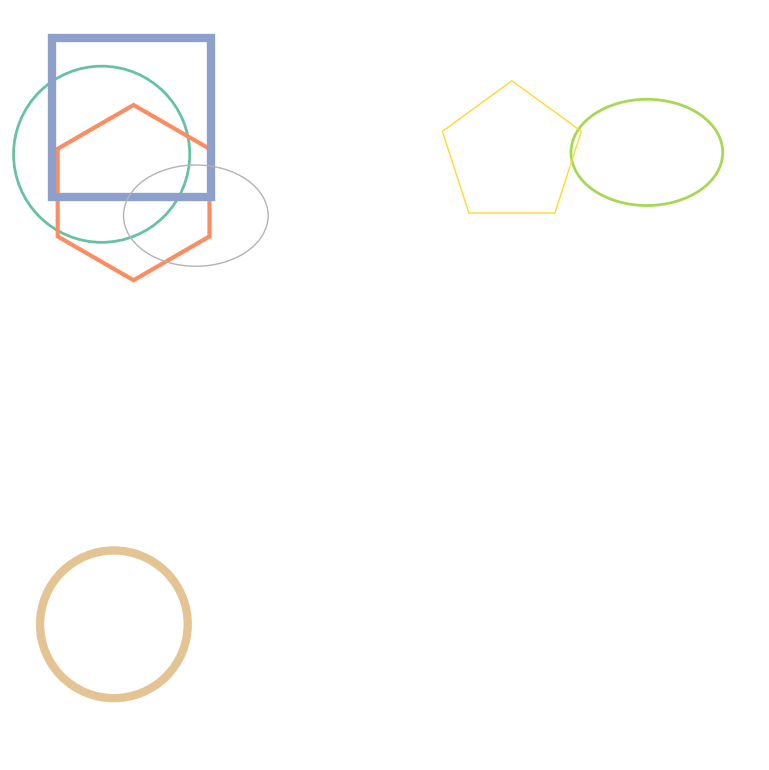[{"shape": "circle", "thickness": 1, "radius": 0.57, "center": [0.132, 0.8]}, {"shape": "hexagon", "thickness": 1.5, "radius": 0.57, "center": [0.173, 0.75]}, {"shape": "square", "thickness": 3, "radius": 0.52, "center": [0.171, 0.848]}, {"shape": "oval", "thickness": 1, "radius": 0.49, "center": [0.84, 0.802]}, {"shape": "pentagon", "thickness": 0.5, "radius": 0.47, "center": [0.665, 0.8]}, {"shape": "circle", "thickness": 3, "radius": 0.48, "center": [0.148, 0.189]}, {"shape": "oval", "thickness": 0.5, "radius": 0.47, "center": [0.254, 0.72]}]